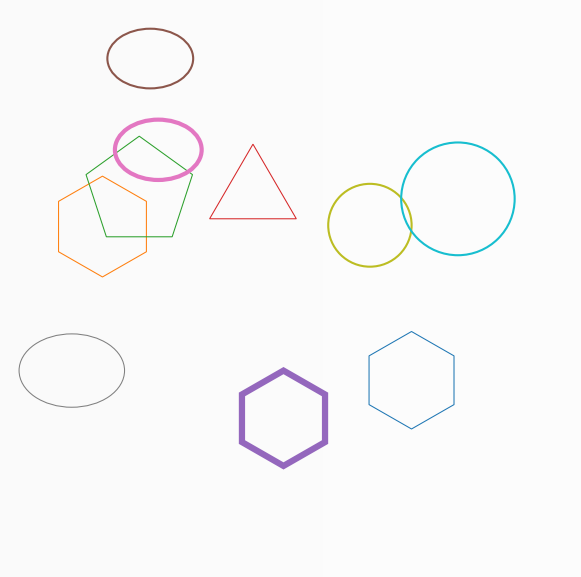[{"shape": "hexagon", "thickness": 0.5, "radius": 0.42, "center": [0.708, 0.341]}, {"shape": "hexagon", "thickness": 0.5, "radius": 0.44, "center": [0.176, 0.607]}, {"shape": "pentagon", "thickness": 0.5, "radius": 0.48, "center": [0.24, 0.667]}, {"shape": "triangle", "thickness": 0.5, "radius": 0.43, "center": [0.435, 0.663]}, {"shape": "hexagon", "thickness": 3, "radius": 0.41, "center": [0.488, 0.275]}, {"shape": "oval", "thickness": 1, "radius": 0.37, "center": [0.259, 0.898]}, {"shape": "oval", "thickness": 2, "radius": 0.37, "center": [0.272, 0.74]}, {"shape": "oval", "thickness": 0.5, "radius": 0.45, "center": [0.124, 0.357]}, {"shape": "circle", "thickness": 1, "radius": 0.36, "center": [0.636, 0.609]}, {"shape": "circle", "thickness": 1, "radius": 0.49, "center": [0.788, 0.655]}]